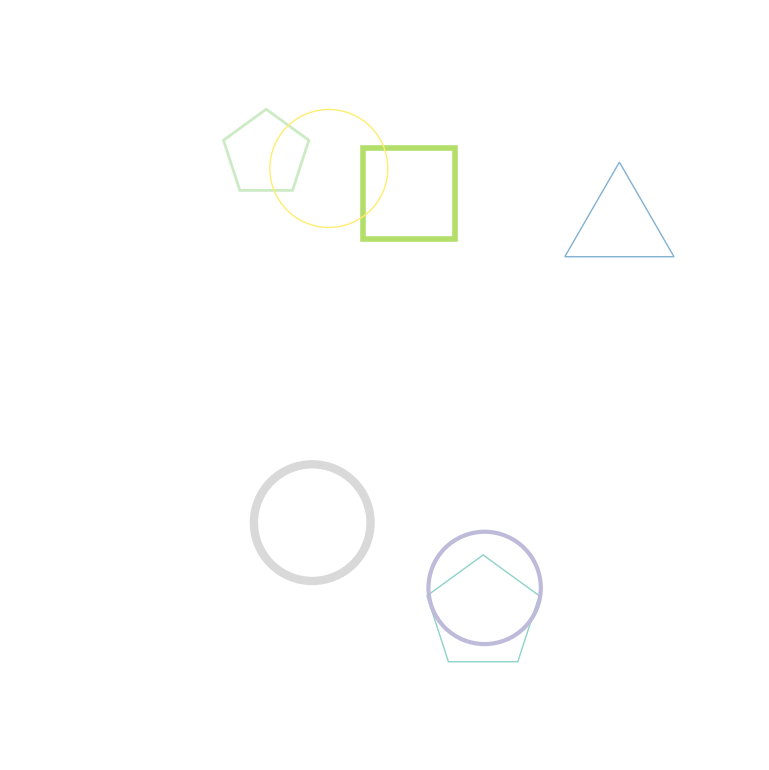[{"shape": "pentagon", "thickness": 0.5, "radius": 0.38, "center": [0.627, 0.203]}, {"shape": "circle", "thickness": 1.5, "radius": 0.36, "center": [0.629, 0.236]}, {"shape": "triangle", "thickness": 0.5, "radius": 0.41, "center": [0.804, 0.708]}, {"shape": "square", "thickness": 2, "radius": 0.3, "center": [0.531, 0.748]}, {"shape": "circle", "thickness": 3, "radius": 0.38, "center": [0.405, 0.321]}, {"shape": "pentagon", "thickness": 1, "radius": 0.29, "center": [0.346, 0.8]}, {"shape": "circle", "thickness": 0.5, "radius": 0.38, "center": [0.427, 0.781]}]